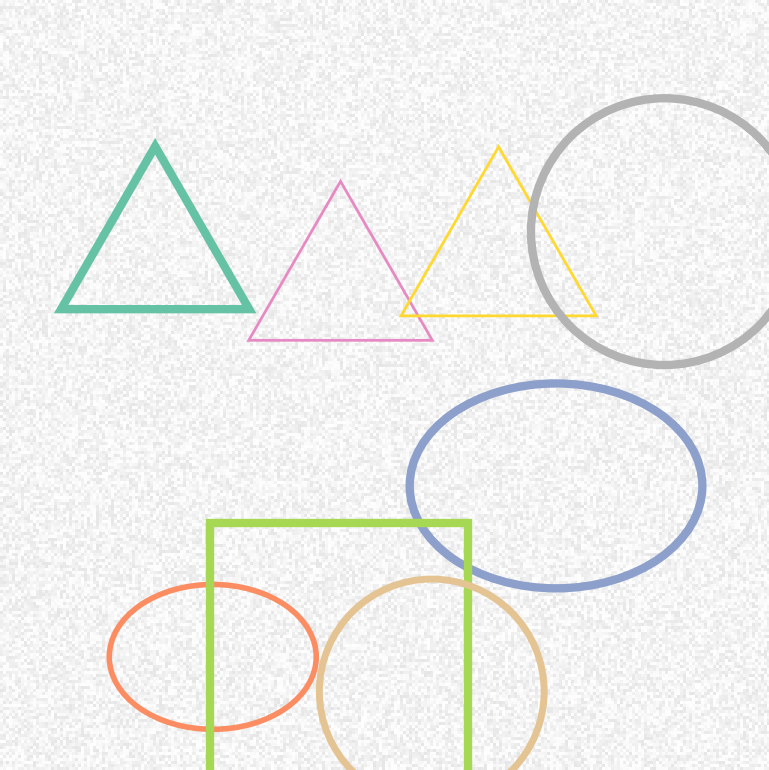[{"shape": "triangle", "thickness": 3, "radius": 0.71, "center": [0.202, 0.669]}, {"shape": "oval", "thickness": 2, "radius": 0.67, "center": [0.276, 0.147]}, {"shape": "oval", "thickness": 3, "radius": 0.95, "center": [0.722, 0.369]}, {"shape": "triangle", "thickness": 1, "radius": 0.69, "center": [0.442, 0.627]}, {"shape": "square", "thickness": 3, "radius": 0.84, "center": [0.44, 0.153]}, {"shape": "triangle", "thickness": 1, "radius": 0.73, "center": [0.648, 0.663]}, {"shape": "circle", "thickness": 2.5, "radius": 0.73, "center": [0.561, 0.102]}, {"shape": "circle", "thickness": 3, "radius": 0.87, "center": [0.863, 0.699]}]